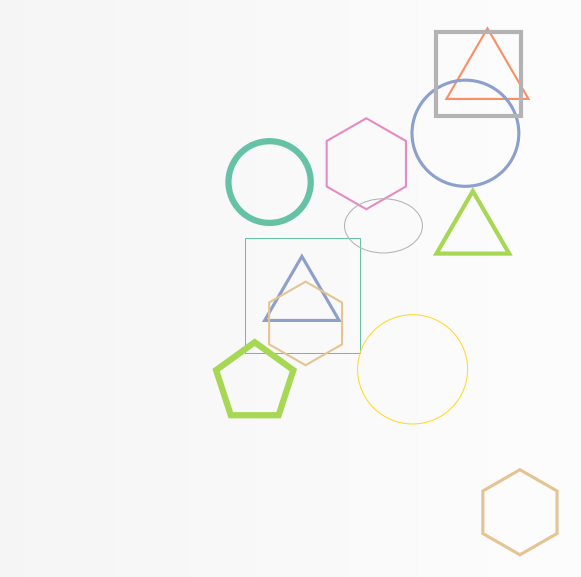[{"shape": "circle", "thickness": 3, "radius": 0.35, "center": [0.464, 0.684]}, {"shape": "square", "thickness": 0.5, "radius": 0.49, "center": [0.521, 0.487]}, {"shape": "triangle", "thickness": 1, "radius": 0.41, "center": [0.839, 0.869]}, {"shape": "triangle", "thickness": 1.5, "radius": 0.37, "center": [0.519, 0.481]}, {"shape": "circle", "thickness": 1.5, "radius": 0.46, "center": [0.801, 0.768]}, {"shape": "hexagon", "thickness": 1, "radius": 0.39, "center": [0.63, 0.716]}, {"shape": "triangle", "thickness": 2, "radius": 0.36, "center": [0.813, 0.596]}, {"shape": "pentagon", "thickness": 3, "radius": 0.35, "center": [0.438, 0.337]}, {"shape": "circle", "thickness": 0.5, "radius": 0.47, "center": [0.71, 0.36]}, {"shape": "hexagon", "thickness": 1.5, "radius": 0.37, "center": [0.895, 0.112]}, {"shape": "hexagon", "thickness": 1, "radius": 0.36, "center": [0.526, 0.439]}, {"shape": "oval", "thickness": 0.5, "radius": 0.34, "center": [0.66, 0.608]}, {"shape": "square", "thickness": 2, "radius": 0.37, "center": [0.823, 0.871]}]